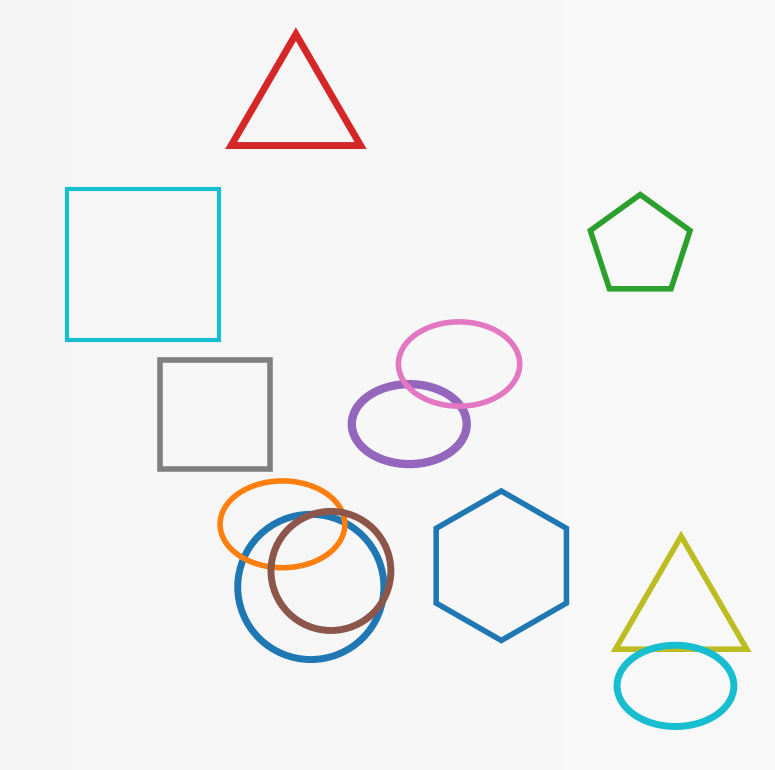[{"shape": "circle", "thickness": 2.5, "radius": 0.47, "center": [0.401, 0.238]}, {"shape": "hexagon", "thickness": 2, "radius": 0.49, "center": [0.647, 0.265]}, {"shape": "oval", "thickness": 2, "radius": 0.4, "center": [0.364, 0.319]}, {"shape": "pentagon", "thickness": 2, "radius": 0.34, "center": [0.826, 0.68]}, {"shape": "triangle", "thickness": 2.5, "radius": 0.48, "center": [0.382, 0.859]}, {"shape": "oval", "thickness": 3, "radius": 0.37, "center": [0.528, 0.449]}, {"shape": "circle", "thickness": 2.5, "radius": 0.39, "center": [0.427, 0.259]}, {"shape": "oval", "thickness": 2, "radius": 0.39, "center": [0.592, 0.527]}, {"shape": "square", "thickness": 2, "radius": 0.35, "center": [0.277, 0.462]}, {"shape": "triangle", "thickness": 2, "radius": 0.49, "center": [0.879, 0.206]}, {"shape": "square", "thickness": 1.5, "radius": 0.49, "center": [0.185, 0.657]}, {"shape": "oval", "thickness": 2.5, "radius": 0.38, "center": [0.872, 0.109]}]